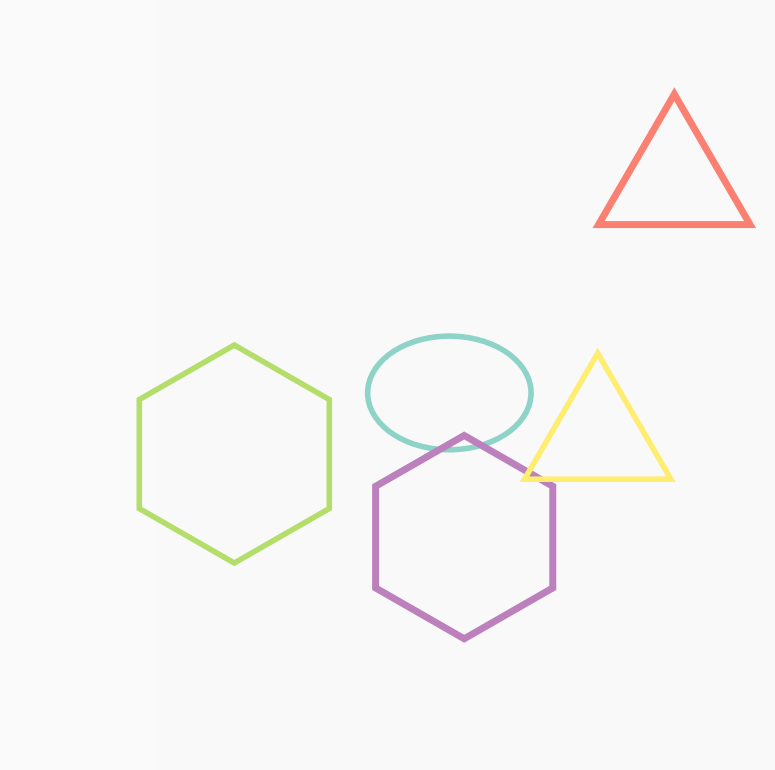[{"shape": "oval", "thickness": 2, "radius": 0.53, "center": [0.58, 0.49]}, {"shape": "triangle", "thickness": 2.5, "radius": 0.56, "center": [0.87, 0.765]}, {"shape": "hexagon", "thickness": 2, "radius": 0.71, "center": [0.302, 0.41]}, {"shape": "hexagon", "thickness": 2.5, "radius": 0.66, "center": [0.599, 0.302]}, {"shape": "triangle", "thickness": 2, "radius": 0.55, "center": [0.771, 0.432]}]